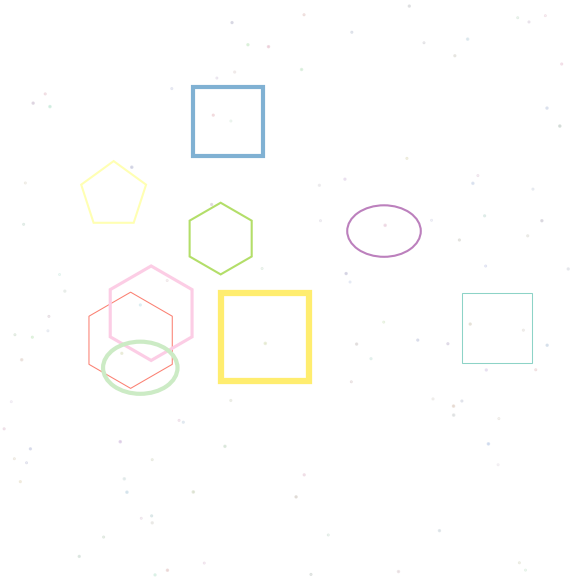[{"shape": "square", "thickness": 0.5, "radius": 0.3, "center": [0.861, 0.43]}, {"shape": "pentagon", "thickness": 1, "radius": 0.3, "center": [0.197, 0.661]}, {"shape": "hexagon", "thickness": 0.5, "radius": 0.42, "center": [0.226, 0.41]}, {"shape": "square", "thickness": 2, "radius": 0.3, "center": [0.395, 0.789]}, {"shape": "hexagon", "thickness": 1, "radius": 0.31, "center": [0.382, 0.586]}, {"shape": "hexagon", "thickness": 1.5, "radius": 0.41, "center": [0.262, 0.457]}, {"shape": "oval", "thickness": 1, "radius": 0.32, "center": [0.665, 0.599]}, {"shape": "oval", "thickness": 2, "radius": 0.32, "center": [0.243, 0.362]}, {"shape": "square", "thickness": 3, "radius": 0.38, "center": [0.459, 0.416]}]